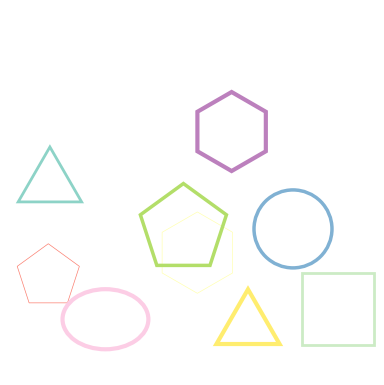[{"shape": "triangle", "thickness": 2, "radius": 0.48, "center": [0.13, 0.523]}, {"shape": "hexagon", "thickness": 0.5, "radius": 0.53, "center": [0.513, 0.344]}, {"shape": "pentagon", "thickness": 0.5, "radius": 0.42, "center": [0.125, 0.282]}, {"shape": "circle", "thickness": 2.5, "radius": 0.51, "center": [0.761, 0.405]}, {"shape": "pentagon", "thickness": 2.5, "radius": 0.59, "center": [0.476, 0.406]}, {"shape": "oval", "thickness": 3, "radius": 0.56, "center": [0.274, 0.171]}, {"shape": "hexagon", "thickness": 3, "radius": 0.51, "center": [0.602, 0.658]}, {"shape": "square", "thickness": 2, "radius": 0.47, "center": [0.879, 0.197]}, {"shape": "triangle", "thickness": 3, "radius": 0.47, "center": [0.644, 0.154]}]